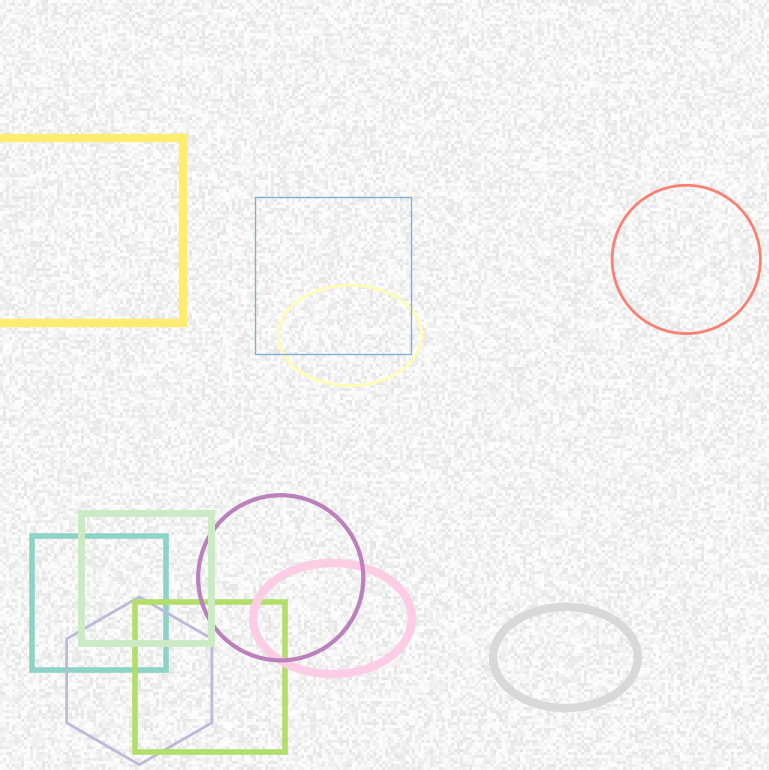[{"shape": "square", "thickness": 2, "radius": 0.43, "center": [0.128, 0.217]}, {"shape": "oval", "thickness": 1, "radius": 0.47, "center": [0.454, 0.564]}, {"shape": "hexagon", "thickness": 1, "radius": 0.54, "center": [0.181, 0.116]}, {"shape": "circle", "thickness": 1, "radius": 0.48, "center": [0.891, 0.663]}, {"shape": "square", "thickness": 0.5, "radius": 0.51, "center": [0.433, 0.642]}, {"shape": "square", "thickness": 2, "radius": 0.49, "center": [0.273, 0.121]}, {"shape": "oval", "thickness": 3, "radius": 0.52, "center": [0.432, 0.197]}, {"shape": "oval", "thickness": 3, "radius": 0.47, "center": [0.734, 0.146]}, {"shape": "circle", "thickness": 1.5, "radius": 0.54, "center": [0.365, 0.25]}, {"shape": "square", "thickness": 2.5, "radius": 0.42, "center": [0.189, 0.249]}, {"shape": "square", "thickness": 3, "radius": 0.6, "center": [0.118, 0.701]}]